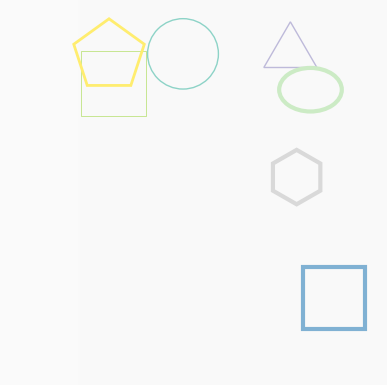[{"shape": "circle", "thickness": 1, "radius": 0.46, "center": [0.472, 0.86]}, {"shape": "triangle", "thickness": 1, "radius": 0.4, "center": [0.749, 0.864]}, {"shape": "square", "thickness": 3, "radius": 0.4, "center": [0.863, 0.227]}, {"shape": "square", "thickness": 0.5, "radius": 0.42, "center": [0.293, 0.783]}, {"shape": "hexagon", "thickness": 3, "radius": 0.35, "center": [0.766, 0.54]}, {"shape": "oval", "thickness": 3, "radius": 0.4, "center": [0.801, 0.767]}, {"shape": "pentagon", "thickness": 2, "radius": 0.48, "center": [0.281, 0.856]}]